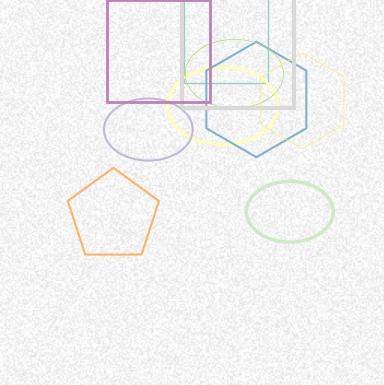[{"shape": "square", "thickness": 1, "radius": 0.55, "center": [0.587, 0.893]}, {"shape": "oval", "thickness": 2, "radius": 0.72, "center": [0.578, 0.725]}, {"shape": "oval", "thickness": 1.5, "radius": 0.58, "center": [0.385, 0.663]}, {"shape": "hexagon", "thickness": 1.5, "radius": 0.75, "center": [0.666, 0.742]}, {"shape": "pentagon", "thickness": 1.5, "radius": 0.62, "center": [0.295, 0.44]}, {"shape": "oval", "thickness": 0.5, "radius": 0.64, "center": [0.609, 0.808]}, {"shape": "square", "thickness": 3, "radius": 0.73, "center": [0.618, 0.866]}, {"shape": "square", "thickness": 2, "radius": 0.67, "center": [0.412, 0.868]}, {"shape": "oval", "thickness": 2.5, "radius": 0.56, "center": [0.753, 0.45]}, {"shape": "hexagon", "thickness": 0.5, "radius": 0.62, "center": [0.785, 0.738]}]